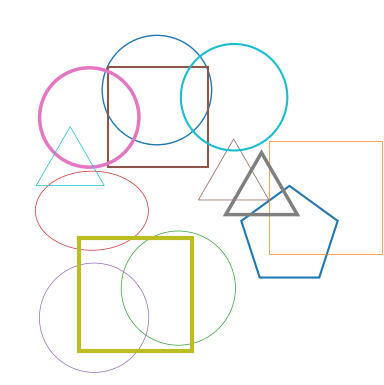[{"shape": "pentagon", "thickness": 1.5, "radius": 0.66, "center": [0.752, 0.386]}, {"shape": "circle", "thickness": 1, "radius": 0.71, "center": [0.408, 0.766]}, {"shape": "square", "thickness": 0.5, "radius": 0.73, "center": [0.846, 0.486]}, {"shape": "circle", "thickness": 0.5, "radius": 0.74, "center": [0.463, 0.252]}, {"shape": "oval", "thickness": 0.5, "radius": 0.73, "center": [0.239, 0.453]}, {"shape": "circle", "thickness": 0.5, "radius": 0.71, "center": [0.244, 0.175]}, {"shape": "triangle", "thickness": 0.5, "radius": 0.53, "center": [0.607, 0.533]}, {"shape": "square", "thickness": 1.5, "radius": 0.65, "center": [0.411, 0.697]}, {"shape": "circle", "thickness": 2.5, "radius": 0.64, "center": [0.232, 0.695]}, {"shape": "triangle", "thickness": 2.5, "radius": 0.54, "center": [0.679, 0.496]}, {"shape": "square", "thickness": 3, "radius": 0.73, "center": [0.352, 0.234]}, {"shape": "circle", "thickness": 1.5, "radius": 0.69, "center": [0.608, 0.747]}, {"shape": "triangle", "thickness": 0.5, "radius": 0.51, "center": [0.182, 0.569]}]